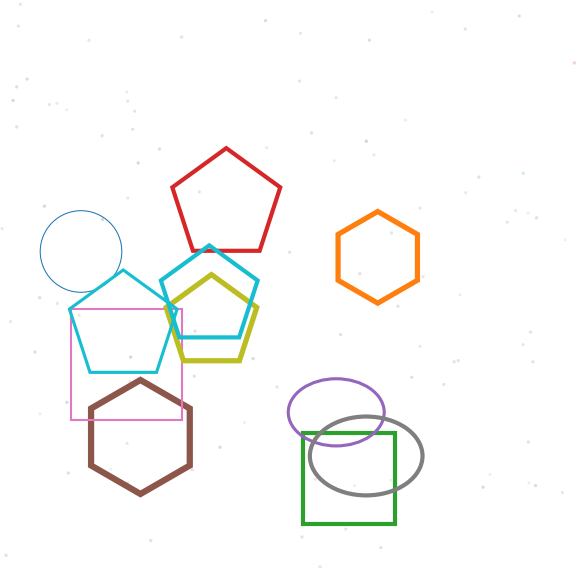[{"shape": "circle", "thickness": 0.5, "radius": 0.35, "center": [0.14, 0.564]}, {"shape": "hexagon", "thickness": 2.5, "radius": 0.4, "center": [0.654, 0.554]}, {"shape": "square", "thickness": 2, "radius": 0.4, "center": [0.604, 0.171]}, {"shape": "pentagon", "thickness": 2, "radius": 0.49, "center": [0.392, 0.644]}, {"shape": "oval", "thickness": 1.5, "radius": 0.42, "center": [0.582, 0.285]}, {"shape": "hexagon", "thickness": 3, "radius": 0.49, "center": [0.243, 0.242]}, {"shape": "square", "thickness": 1, "radius": 0.48, "center": [0.219, 0.367]}, {"shape": "oval", "thickness": 2, "radius": 0.49, "center": [0.634, 0.21]}, {"shape": "pentagon", "thickness": 2.5, "radius": 0.41, "center": [0.366, 0.441]}, {"shape": "pentagon", "thickness": 2, "radius": 0.44, "center": [0.362, 0.486]}, {"shape": "pentagon", "thickness": 1.5, "radius": 0.49, "center": [0.213, 0.434]}]